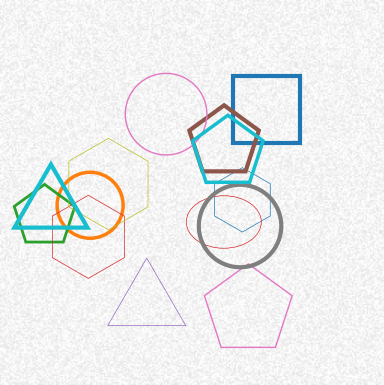[{"shape": "hexagon", "thickness": 0.5, "radius": 0.42, "center": [0.63, 0.481]}, {"shape": "square", "thickness": 3, "radius": 0.44, "center": [0.693, 0.715]}, {"shape": "circle", "thickness": 2.5, "radius": 0.43, "center": [0.234, 0.467]}, {"shape": "pentagon", "thickness": 2, "radius": 0.41, "center": [0.116, 0.438]}, {"shape": "oval", "thickness": 0.5, "radius": 0.49, "center": [0.581, 0.423]}, {"shape": "hexagon", "thickness": 0.5, "radius": 0.54, "center": [0.229, 0.385]}, {"shape": "triangle", "thickness": 0.5, "radius": 0.59, "center": [0.381, 0.213]}, {"shape": "pentagon", "thickness": 3, "radius": 0.47, "center": [0.582, 0.632]}, {"shape": "pentagon", "thickness": 1, "radius": 0.6, "center": [0.645, 0.195]}, {"shape": "circle", "thickness": 1, "radius": 0.53, "center": [0.431, 0.703]}, {"shape": "circle", "thickness": 3, "radius": 0.54, "center": [0.624, 0.413]}, {"shape": "hexagon", "thickness": 0.5, "radius": 0.59, "center": [0.282, 0.522]}, {"shape": "pentagon", "thickness": 2.5, "radius": 0.48, "center": [0.592, 0.604]}, {"shape": "triangle", "thickness": 3, "radius": 0.55, "center": [0.132, 0.464]}]